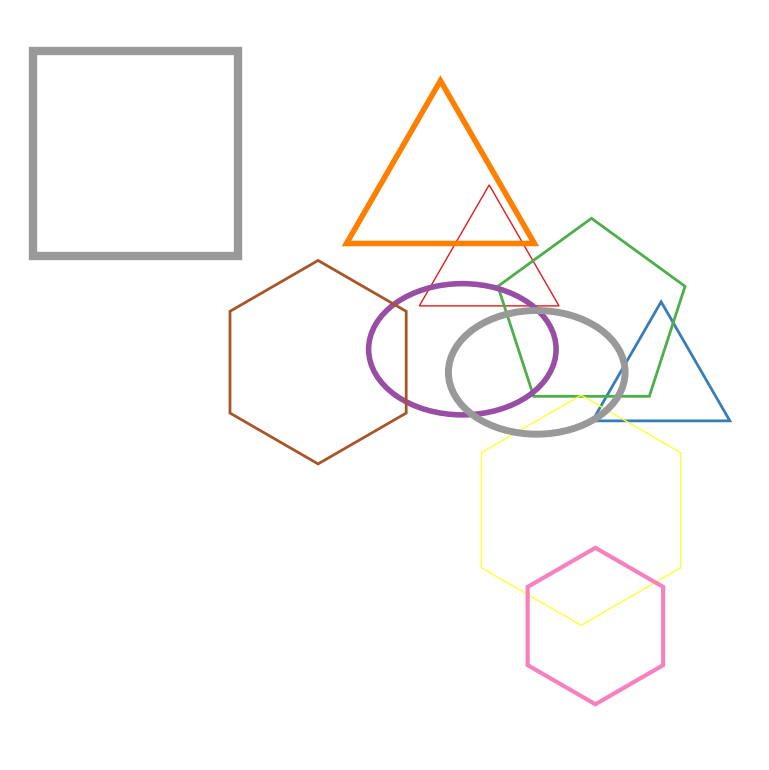[{"shape": "triangle", "thickness": 0.5, "radius": 0.52, "center": [0.635, 0.655]}, {"shape": "triangle", "thickness": 1, "radius": 0.52, "center": [0.859, 0.505]}, {"shape": "pentagon", "thickness": 1, "radius": 0.64, "center": [0.768, 0.589]}, {"shape": "oval", "thickness": 2, "radius": 0.61, "center": [0.6, 0.546]}, {"shape": "triangle", "thickness": 2, "radius": 0.7, "center": [0.572, 0.754]}, {"shape": "hexagon", "thickness": 0.5, "radius": 0.75, "center": [0.755, 0.337]}, {"shape": "hexagon", "thickness": 1, "radius": 0.66, "center": [0.413, 0.53]}, {"shape": "hexagon", "thickness": 1.5, "radius": 0.51, "center": [0.773, 0.187]}, {"shape": "oval", "thickness": 2.5, "radius": 0.57, "center": [0.697, 0.516]}, {"shape": "square", "thickness": 3, "radius": 0.67, "center": [0.176, 0.801]}]